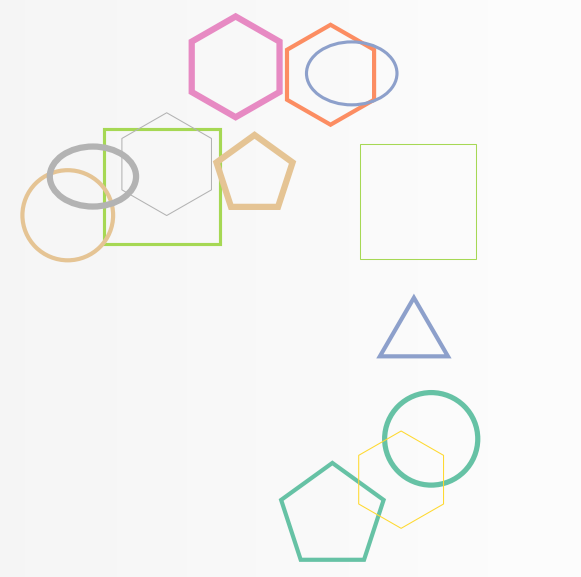[{"shape": "circle", "thickness": 2.5, "radius": 0.4, "center": [0.742, 0.239]}, {"shape": "pentagon", "thickness": 2, "radius": 0.46, "center": [0.572, 0.105]}, {"shape": "hexagon", "thickness": 2, "radius": 0.43, "center": [0.569, 0.87]}, {"shape": "triangle", "thickness": 2, "radius": 0.34, "center": [0.712, 0.416]}, {"shape": "oval", "thickness": 1.5, "radius": 0.39, "center": [0.605, 0.872]}, {"shape": "hexagon", "thickness": 3, "radius": 0.44, "center": [0.405, 0.883]}, {"shape": "square", "thickness": 1.5, "radius": 0.5, "center": [0.278, 0.677]}, {"shape": "square", "thickness": 0.5, "radius": 0.5, "center": [0.719, 0.651]}, {"shape": "hexagon", "thickness": 0.5, "radius": 0.42, "center": [0.69, 0.169]}, {"shape": "circle", "thickness": 2, "radius": 0.39, "center": [0.117, 0.626]}, {"shape": "pentagon", "thickness": 3, "radius": 0.34, "center": [0.438, 0.697]}, {"shape": "hexagon", "thickness": 0.5, "radius": 0.44, "center": [0.287, 0.715]}, {"shape": "oval", "thickness": 3, "radius": 0.37, "center": [0.16, 0.693]}]